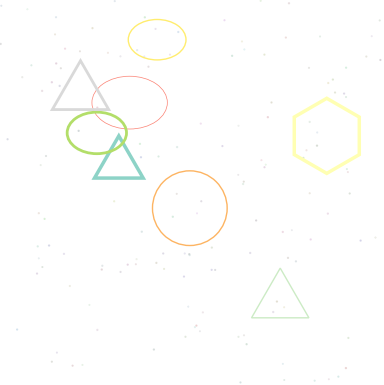[{"shape": "triangle", "thickness": 2.5, "radius": 0.37, "center": [0.309, 0.574]}, {"shape": "hexagon", "thickness": 2.5, "radius": 0.49, "center": [0.849, 0.647]}, {"shape": "oval", "thickness": 0.5, "radius": 0.49, "center": [0.337, 0.733]}, {"shape": "circle", "thickness": 1, "radius": 0.48, "center": [0.493, 0.459]}, {"shape": "oval", "thickness": 2, "radius": 0.39, "center": [0.252, 0.655]}, {"shape": "triangle", "thickness": 2, "radius": 0.42, "center": [0.209, 0.758]}, {"shape": "triangle", "thickness": 1, "radius": 0.43, "center": [0.728, 0.218]}, {"shape": "oval", "thickness": 1, "radius": 0.37, "center": [0.408, 0.897]}]